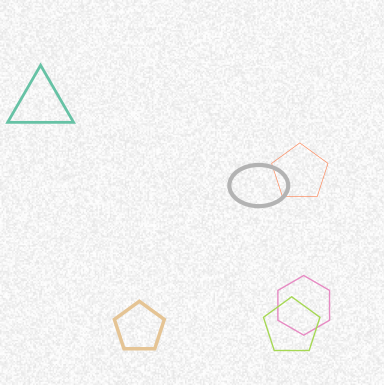[{"shape": "triangle", "thickness": 2, "radius": 0.49, "center": [0.105, 0.732]}, {"shape": "pentagon", "thickness": 0.5, "radius": 0.38, "center": [0.779, 0.552]}, {"shape": "hexagon", "thickness": 1, "radius": 0.39, "center": [0.789, 0.207]}, {"shape": "pentagon", "thickness": 1, "radius": 0.39, "center": [0.758, 0.152]}, {"shape": "pentagon", "thickness": 2.5, "radius": 0.34, "center": [0.362, 0.149]}, {"shape": "oval", "thickness": 3, "radius": 0.38, "center": [0.672, 0.518]}]